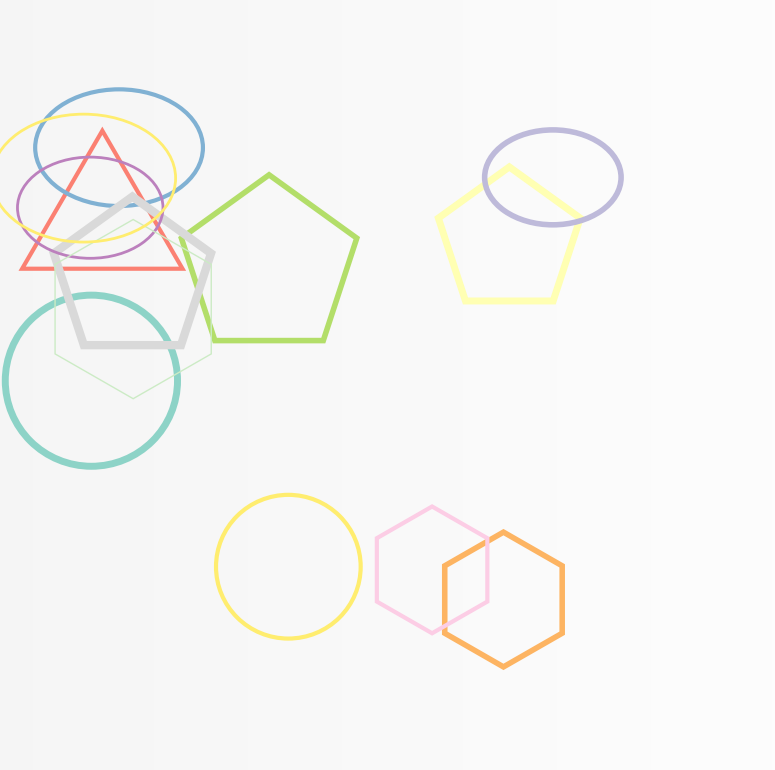[{"shape": "circle", "thickness": 2.5, "radius": 0.56, "center": [0.118, 0.506]}, {"shape": "pentagon", "thickness": 2.5, "radius": 0.48, "center": [0.657, 0.687]}, {"shape": "oval", "thickness": 2, "radius": 0.44, "center": [0.713, 0.77]}, {"shape": "triangle", "thickness": 1.5, "radius": 0.6, "center": [0.132, 0.711]}, {"shape": "oval", "thickness": 1.5, "radius": 0.54, "center": [0.154, 0.808]}, {"shape": "hexagon", "thickness": 2, "radius": 0.44, "center": [0.65, 0.221]}, {"shape": "pentagon", "thickness": 2, "radius": 0.59, "center": [0.347, 0.654]}, {"shape": "hexagon", "thickness": 1.5, "radius": 0.41, "center": [0.558, 0.26]}, {"shape": "pentagon", "thickness": 3, "radius": 0.53, "center": [0.171, 0.638]}, {"shape": "oval", "thickness": 1, "radius": 0.47, "center": [0.116, 0.73]}, {"shape": "hexagon", "thickness": 0.5, "radius": 0.58, "center": [0.172, 0.599]}, {"shape": "circle", "thickness": 1.5, "radius": 0.47, "center": [0.372, 0.264]}, {"shape": "oval", "thickness": 1, "radius": 0.59, "center": [0.108, 0.769]}]